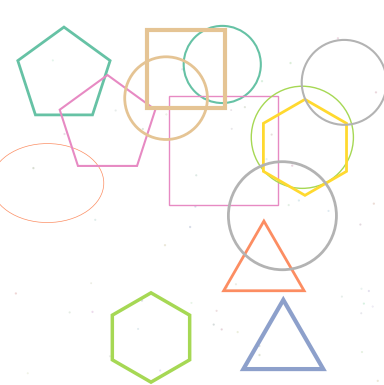[{"shape": "circle", "thickness": 1.5, "radius": 0.5, "center": [0.577, 0.833]}, {"shape": "pentagon", "thickness": 2, "radius": 0.63, "center": [0.166, 0.804]}, {"shape": "triangle", "thickness": 2, "radius": 0.6, "center": [0.685, 0.305]}, {"shape": "oval", "thickness": 0.5, "radius": 0.73, "center": [0.123, 0.525]}, {"shape": "triangle", "thickness": 3, "radius": 0.6, "center": [0.736, 0.101]}, {"shape": "square", "thickness": 1, "radius": 0.71, "center": [0.581, 0.609]}, {"shape": "pentagon", "thickness": 1.5, "radius": 0.65, "center": [0.279, 0.675]}, {"shape": "hexagon", "thickness": 2.5, "radius": 0.58, "center": [0.392, 0.123]}, {"shape": "circle", "thickness": 1, "radius": 0.66, "center": [0.785, 0.643]}, {"shape": "hexagon", "thickness": 2, "radius": 0.62, "center": [0.792, 0.617]}, {"shape": "circle", "thickness": 2, "radius": 0.54, "center": [0.431, 0.745]}, {"shape": "square", "thickness": 3, "radius": 0.5, "center": [0.483, 0.82]}, {"shape": "circle", "thickness": 2, "radius": 0.7, "center": [0.734, 0.44]}, {"shape": "circle", "thickness": 1.5, "radius": 0.55, "center": [0.894, 0.786]}]